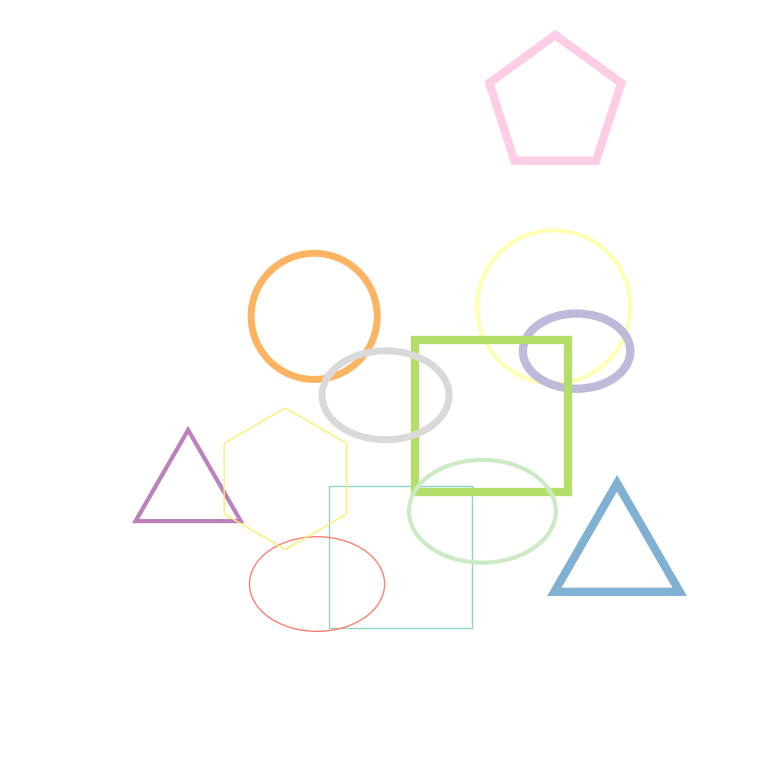[{"shape": "square", "thickness": 0.5, "radius": 0.46, "center": [0.52, 0.277]}, {"shape": "circle", "thickness": 1.5, "radius": 0.5, "center": [0.719, 0.601]}, {"shape": "oval", "thickness": 3, "radius": 0.35, "center": [0.749, 0.544]}, {"shape": "oval", "thickness": 0.5, "radius": 0.44, "center": [0.412, 0.242]}, {"shape": "triangle", "thickness": 3, "radius": 0.47, "center": [0.801, 0.278]}, {"shape": "circle", "thickness": 2.5, "radius": 0.41, "center": [0.408, 0.589]}, {"shape": "square", "thickness": 3, "radius": 0.49, "center": [0.638, 0.46]}, {"shape": "pentagon", "thickness": 3, "radius": 0.45, "center": [0.721, 0.864]}, {"shape": "oval", "thickness": 2.5, "radius": 0.41, "center": [0.501, 0.487]}, {"shape": "triangle", "thickness": 1.5, "radius": 0.39, "center": [0.244, 0.363]}, {"shape": "oval", "thickness": 1.5, "radius": 0.48, "center": [0.626, 0.336]}, {"shape": "hexagon", "thickness": 0.5, "radius": 0.46, "center": [0.371, 0.378]}]